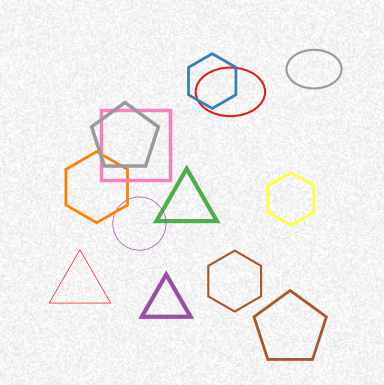[{"shape": "triangle", "thickness": 0.5, "radius": 0.46, "center": [0.208, 0.259]}, {"shape": "oval", "thickness": 1.5, "radius": 0.45, "center": [0.598, 0.761]}, {"shape": "hexagon", "thickness": 2, "radius": 0.36, "center": [0.551, 0.789]}, {"shape": "triangle", "thickness": 3, "radius": 0.45, "center": [0.485, 0.471]}, {"shape": "circle", "thickness": 0.5, "radius": 0.35, "center": [0.362, 0.419]}, {"shape": "triangle", "thickness": 3, "radius": 0.37, "center": [0.432, 0.214]}, {"shape": "hexagon", "thickness": 2, "radius": 0.46, "center": [0.251, 0.514]}, {"shape": "hexagon", "thickness": 2, "radius": 0.34, "center": [0.756, 0.483]}, {"shape": "hexagon", "thickness": 1.5, "radius": 0.4, "center": [0.61, 0.27]}, {"shape": "pentagon", "thickness": 2, "radius": 0.49, "center": [0.754, 0.146]}, {"shape": "square", "thickness": 2.5, "radius": 0.45, "center": [0.352, 0.623]}, {"shape": "pentagon", "thickness": 2.5, "radius": 0.46, "center": [0.325, 0.643]}, {"shape": "oval", "thickness": 1.5, "radius": 0.36, "center": [0.816, 0.82]}]